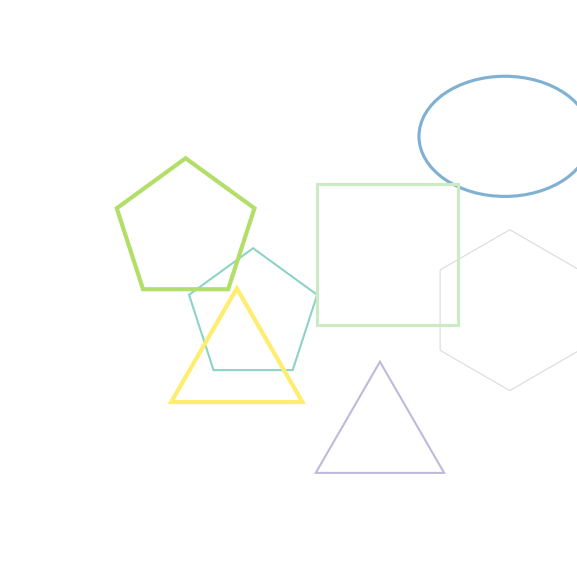[{"shape": "pentagon", "thickness": 1, "radius": 0.58, "center": [0.438, 0.453]}, {"shape": "triangle", "thickness": 1, "radius": 0.64, "center": [0.658, 0.244]}, {"shape": "oval", "thickness": 1.5, "radius": 0.74, "center": [0.874, 0.763]}, {"shape": "pentagon", "thickness": 2, "radius": 0.63, "center": [0.321, 0.6]}, {"shape": "hexagon", "thickness": 0.5, "radius": 0.7, "center": [0.883, 0.462]}, {"shape": "square", "thickness": 1.5, "radius": 0.61, "center": [0.671, 0.559]}, {"shape": "triangle", "thickness": 2, "radius": 0.66, "center": [0.41, 0.369]}]